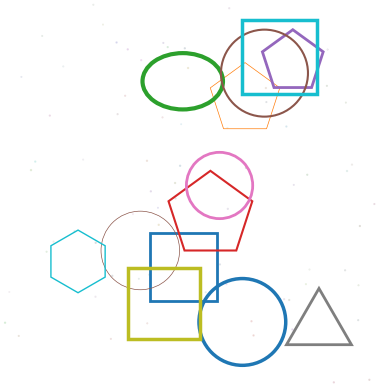[{"shape": "circle", "thickness": 2.5, "radius": 0.56, "center": [0.63, 0.164]}, {"shape": "square", "thickness": 2, "radius": 0.44, "center": [0.477, 0.305]}, {"shape": "pentagon", "thickness": 0.5, "radius": 0.47, "center": [0.636, 0.742]}, {"shape": "oval", "thickness": 3, "radius": 0.52, "center": [0.475, 0.789]}, {"shape": "pentagon", "thickness": 1.5, "radius": 0.57, "center": [0.547, 0.442]}, {"shape": "pentagon", "thickness": 2, "radius": 0.42, "center": [0.761, 0.84]}, {"shape": "circle", "thickness": 0.5, "radius": 0.51, "center": [0.364, 0.349]}, {"shape": "circle", "thickness": 1.5, "radius": 0.56, "center": [0.687, 0.81]}, {"shape": "circle", "thickness": 2, "radius": 0.43, "center": [0.57, 0.518]}, {"shape": "triangle", "thickness": 2, "radius": 0.49, "center": [0.829, 0.153]}, {"shape": "square", "thickness": 2.5, "radius": 0.47, "center": [0.425, 0.211]}, {"shape": "square", "thickness": 2.5, "radius": 0.48, "center": [0.726, 0.852]}, {"shape": "hexagon", "thickness": 1, "radius": 0.41, "center": [0.203, 0.321]}]